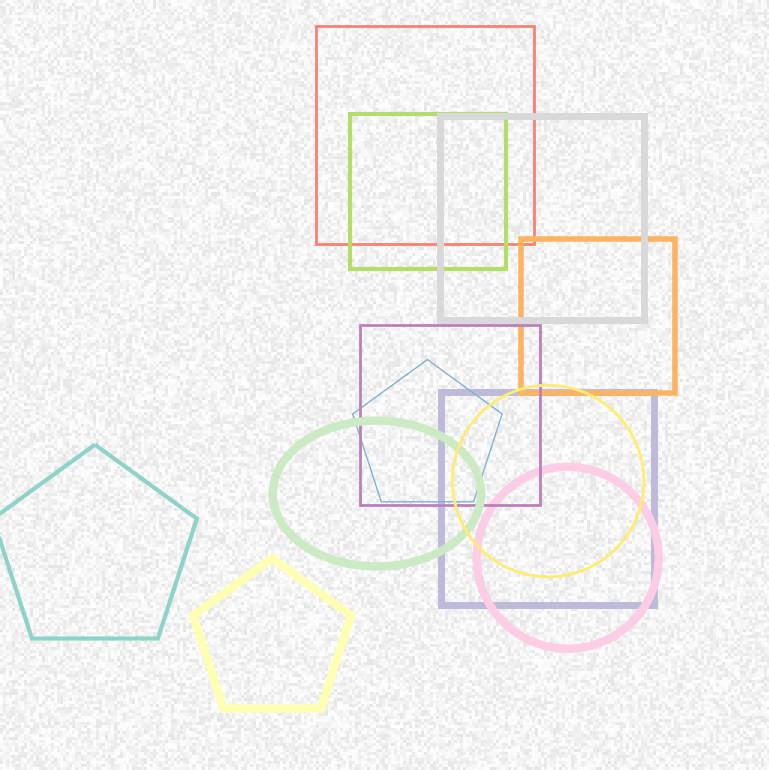[{"shape": "pentagon", "thickness": 1.5, "radius": 0.7, "center": [0.123, 0.283]}, {"shape": "pentagon", "thickness": 3, "radius": 0.54, "center": [0.353, 0.167]}, {"shape": "square", "thickness": 2.5, "radius": 0.69, "center": [0.711, 0.353]}, {"shape": "square", "thickness": 1, "radius": 0.71, "center": [0.553, 0.824]}, {"shape": "pentagon", "thickness": 0.5, "radius": 0.51, "center": [0.555, 0.431]}, {"shape": "square", "thickness": 2, "radius": 0.5, "center": [0.777, 0.59]}, {"shape": "square", "thickness": 1.5, "radius": 0.5, "center": [0.556, 0.751]}, {"shape": "circle", "thickness": 3, "radius": 0.59, "center": [0.737, 0.276]}, {"shape": "square", "thickness": 2.5, "radius": 0.66, "center": [0.704, 0.717]}, {"shape": "square", "thickness": 1, "radius": 0.59, "center": [0.584, 0.461]}, {"shape": "oval", "thickness": 3, "radius": 0.68, "center": [0.49, 0.359]}, {"shape": "circle", "thickness": 1, "radius": 0.62, "center": [0.712, 0.375]}]